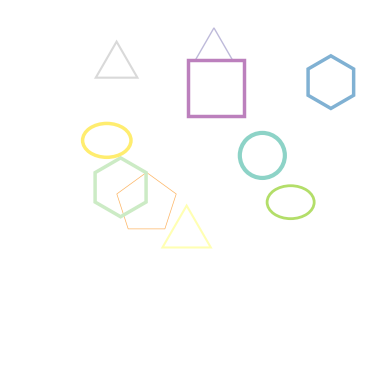[{"shape": "circle", "thickness": 3, "radius": 0.29, "center": [0.681, 0.596]}, {"shape": "triangle", "thickness": 1.5, "radius": 0.36, "center": [0.485, 0.393]}, {"shape": "triangle", "thickness": 1, "radius": 0.29, "center": [0.556, 0.87]}, {"shape": "hexagon", "thickness": 2.5, "radius": 0.34, "center": [0.859, 0.787]}, {"shape": "pentagon", "thickness": 0.5, "radius": 0.41, "center": [0.381, 0.471]}, {"shape": "oval", "thickness": 2, "radius": 0.31, "center": [0.755, 0.475]}, {"shape": "triangle", "thickness": 1.5, "radius": 0.31, "center": [0.303, 0.829]}, {"shape": "square", "thickness": 2.5, "radius": 0.36, "center": [0.561, 0.771]}, {"shape": "hexagon", "thickness": 2.5, "radius": 0.38, "center": [0.313, 0.513]}, {"shape": "oval", "thickness": 2.5, "radius": 0.31, "center": [0.277, 0.635]}]